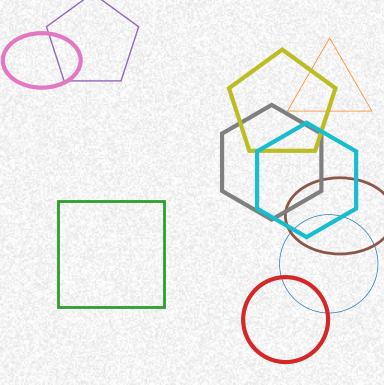[{"shape": "circle", "thickness": 0.5, "radius": 0.64, "center": [0.854, 0.315]}, {"shape": "triangle", "thickness": 0.5, "radius": 0.63, "center": [0.856, 0.775]}, {"shape": "square", "thickness": 2, "radius": 0.69, "center": [0.289, 0.34]}, {"shape": "circle", "thickness": 3, "radius": 0.55, "center": [0.742, 0.17]}, {"shape": "pentagon", "thickness": 1, "radius": 0.63, "center": [0.24, 0.892]}, {"shape": "oval", "thickness": 2, "radius": 0.71, "center": [0.883, 0.439]}, {"shape": "oval", "thickness": 3, "radius": 0.51, "center": [0.108, 0.843]}, {"shape": "hexagon", "thickness": 3, "radius": 0.74, "center": [0.706, 0.579]}, {"shape": "pentagon", "thickness": 3, "radius": 0.73, "center": [0.733, 0.726]}, {"shape": "hexagon", "thickness": 3, "radius": 0.74, "center": [0.796, 0.533]}]